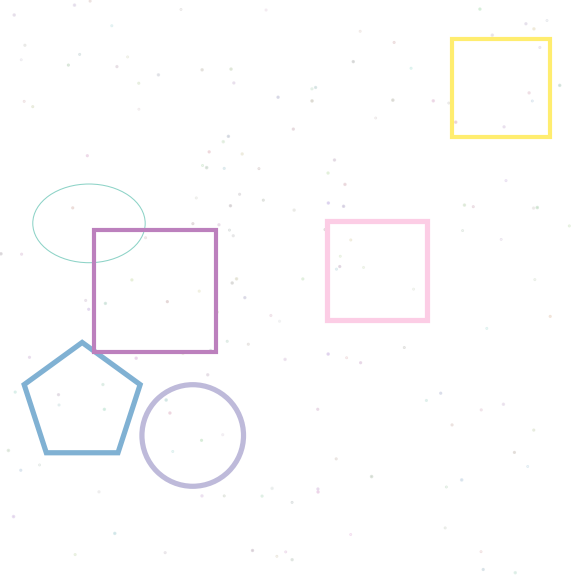[{"shape": "oval", "thickness": 0.5, "radius": 0.49, "center": [0.154, 0.612]}, {"shape": "circle", "thickness": 2.5, "radius": 0.44, "center": [0.334, 0.245]}, {"shape": "pentagon", "thickness": 2.5, "radius": 0.53, "center": [0.142, 0.301]}, {"shape": "square", "thickness": 2.5, "radius": 0.43, "center": [0.653, 0.531]}, {"shape": "square", "thickness": 2, "radius": 0.53, "center": [0.268, 0.495]}, {"shape": "square", "thickness": 2, "radius": 0.42, "center": [0.867, 0.847]}]